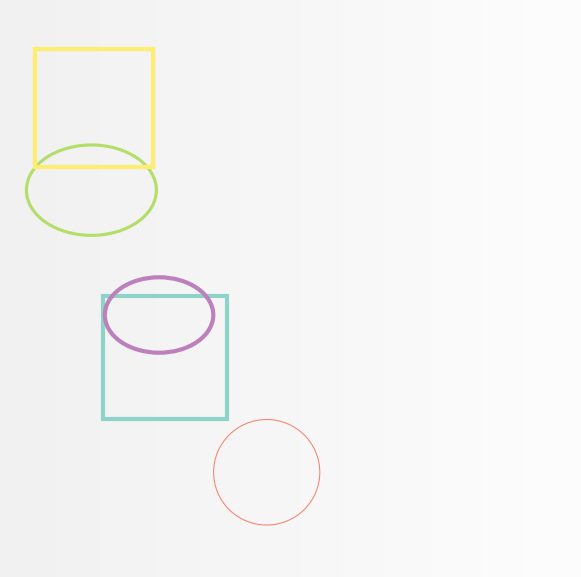[{"shape": "square", "thickness": 2, "radius": 0.53, "center": [0.283, 0.38]}, {"shape": "circle", "thickness": 0.5, "radius": 0.46, "center": [0.459, 0.181]}, {"shape": "oval", "thickness": 1.5, "radius": 0.56, "center": [0.157, 0.67]}, {"shape": "oval", "thickness": 2, "radius": 0.47, "center": [0.274, 0.454]}, {"shape": "square", "thickness": 2, "radius": 0.51, "center": [0.162, 0.812]}]